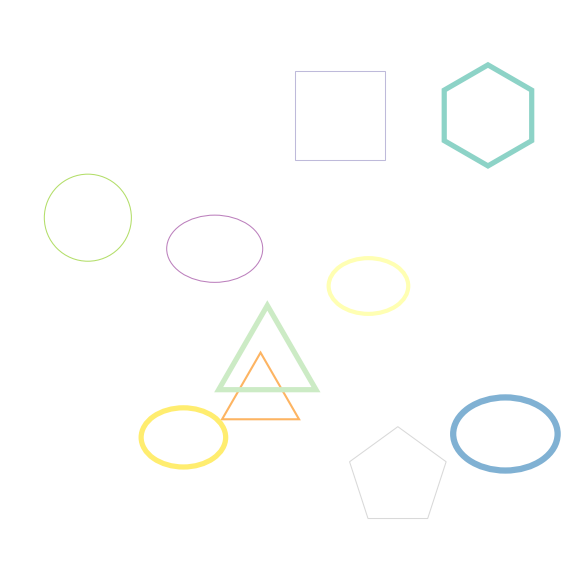[{"shape": "hexagon", "thickness": 2.5, "radius": 0.44, "center": [0.845, 0.799]}, {"shape": "oval", "thickness": 2, "radius": 0.34, "center": [0.638, 0.504]}, {"shape": "square", "thickness": 0.5, "radius": 0.39, "center": [0.589, 0.799]}, {"shape": "oval", "thickness": 3, "radius": 0.45, "center": [0.875, 0.248]}, {"shape": "triangle", "thickness": 1, "radius": 0.38, "center": [0.451, 0.312]}, {"shape": "circle", "thickness": 0.5, "radius": 0.38, "center": [0.152, 0.622]}, {"shape": "pentagon", "thickness": 0.5, "radius": 0.44, "center": [0.689, 0.172]}, {"shape": "oval", "thickness": 0.5, "radius": 0.42, "center": [0.372, 0.568]}, {"shape": "triangle", "thickness": 2.5, "radius": 0.49, "center": [0.463, 0.373]}, {"shape": "oval", "thickness": 2.5, "radius": 0.37, "center": [0.318, 0.242]}]